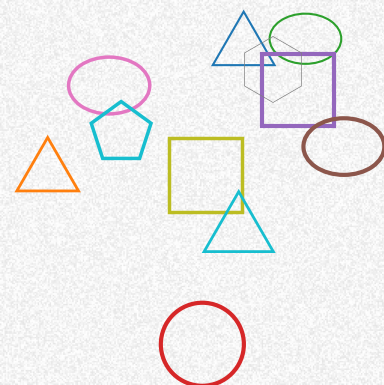[{"shape": "triangle", "thickness": 1.5, "radius": 0.46, "center": [0.633, 0.877]}, {"shape": "triangle", "thickness": 2, "radius": 0.46, "center": [0.124, 0.55]}, {"shape": "oval", "thickness": 1.5, "radius": 0.47, "center": [0.793, 0.899]}, {"shape": "circle", "thickness": 3, "radius": 0.54, "center": [0.526, 0.106]}, {"shape": "square", "thickness": 3, "radius": 0.47, "center": [0.775, 0.765]}, {"shape": "oval", "thickness": 3, "radius": 0.53, "center": [0.893, 0.619]}, {"shape": "oval", "thickness": 2.5, "radius": 0.53, "center": [0.284, 0.778]}, {"shape": "hexagon", "thickness": 0.5, "radius": 0.43, "center": [0.709, 0.82]}, {"shape": "square", "thickness": 2.5, "radius": 0.48, "center": [0.534, 0.545]}, {"shape": "triangle", "thickness": 2, "radius": 0.52, "center": [0.62, 0.398]}, {"shape": "pentagon", "thickness": 2.5, "radius": 0.41, "center": [0.315, 0.655]}]